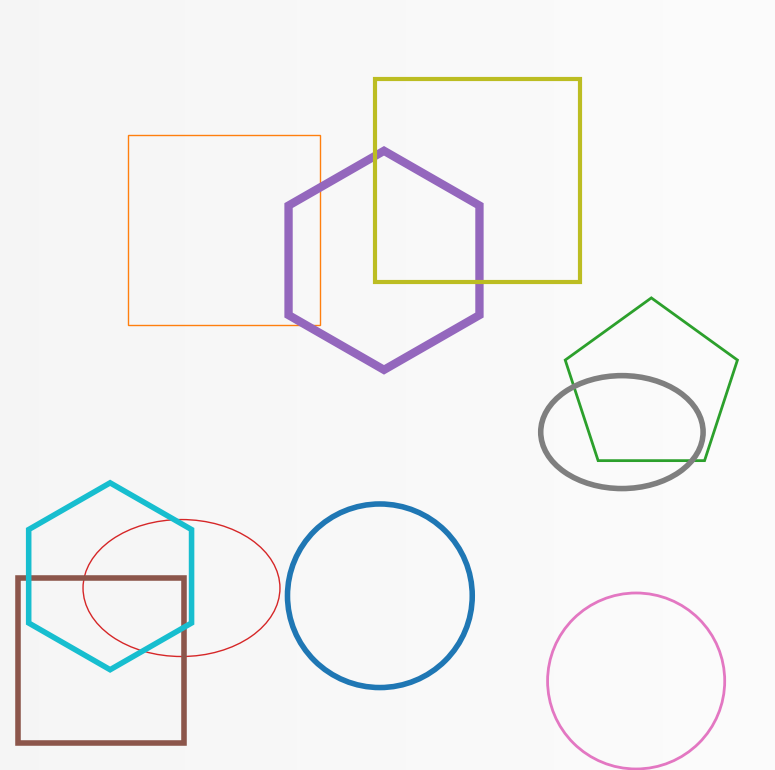[{"shape": "circle", "thickness": 2, "radius": 0.6, "center": [0.49, 0.226]}, {"shape": "square", "thickness": 0.5, "radius": 0.62, "center": [0.289, 0.701]}, {"shape": "pentagon", "thickness": 1, "radius": 0.58, "center": [0.84, 0.496]}, {"shape": "oval", "thickness": 0.5, "radius": 0.64, "center": [0.234, 0.236]}, {"shape": "hexagon", "thickness": 3, "radius": 0.71, "center": [0.495, 0.662]}, {"shape": "square", "thickness": 2, "radius": 0.54, "center": [0.13, 0.142]}, {"shape": "circle", "thickness": 1, "radius": 0.57, "center": [0.821, 0.116]}, {"shape": "oval", "thickness": 2, "radius": 0.52, "center": [0.802, 0.439]}, {"shape": "square", "thickness": 1.5, "radius": 0.66, "center": [0.616, 0.766]}, {"shape": "hexagon", "thickness": 2, "radius": 0.61, "center": [0.142, 0.252]}]